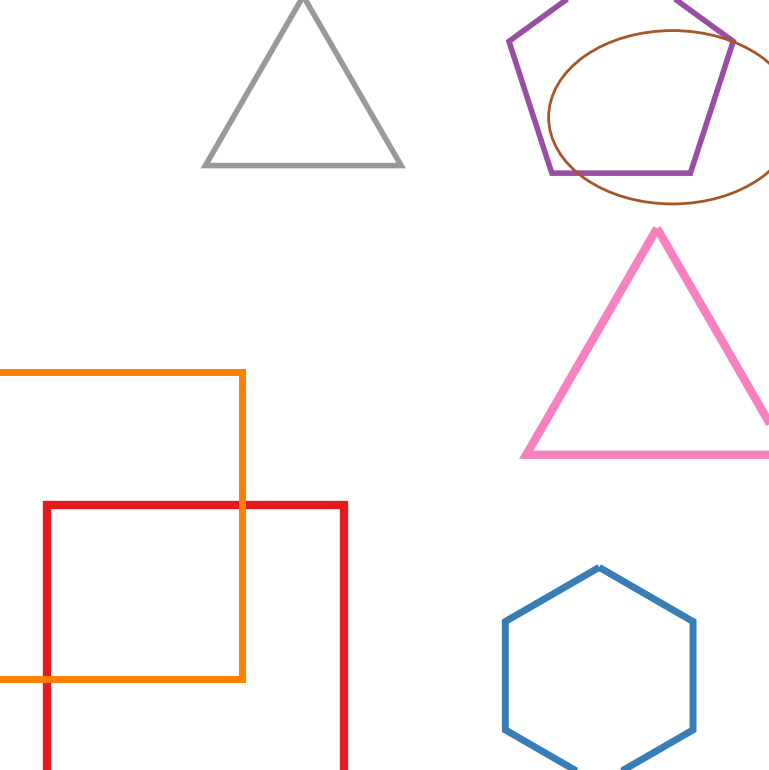[{"shape": "square", "thickness": 3, "radius": 0.96, "center": [0.253, 0.151]}, {"shape": "hexagon", "thickness": 2.5, "radius": 0.7, "center": [0.778, 0.122]}, {"shape": "pentagon", "thickness": 2, "radius": 0.77, "center": [0.807, 0.899]}, {"shape": "square", "thickness": 2.5, "radius": 1.0, "center": [0.115, 0.318]}, {"shape": "oval", "thickness": 1, "radius": 0.8, "center": [0.873, 0.848]}, {"shape": "triangle", "thickness": 3, "radius": 0.98, "center": [0.853, 0.507]}, {"shape": "triangle", "thickness": 2, "radius": 0.73, "center": [0.394, 0.858]}]